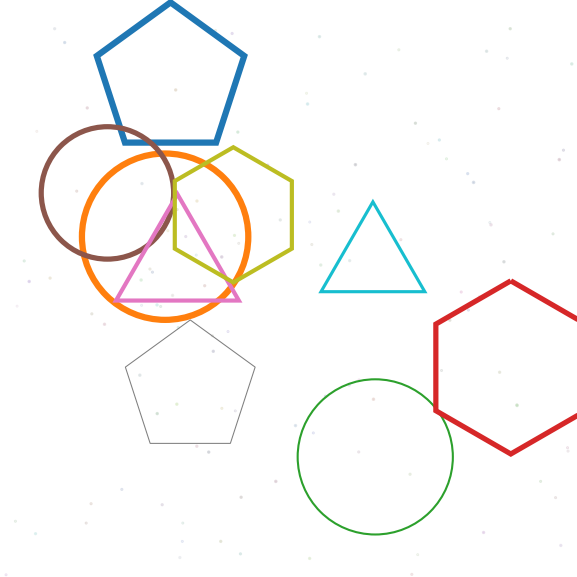[{"shape": "pentagon", "thickness": 3, "radius": 0.67, "center": [0.295, 0.861]}, {"shape": "circle", "thickness": 3, "radius": 0.72, "center": [0.286, 0.589]}, {"shape": "circle", "thickness": 1, "radius": 0.67, "center": [0.65, 0.208]}, {"shape": "hexagon", "thickness": 2.5, "radius": 0.75, "center": [0.885, 0.363]}, {"shape": "circle", "thickness": 2.5, "radius": 0.57, "center": [0.186, 0.665]}, {"shape": "triangle", "thickness": 2, "radius": 0.61, "center": [0.307, 0.54]}, {"shape": "pentagon", "thickness": 0.5, "radius": 0.59, "center": [0.329, 0.327]}, {"shape": "hexagon", "thickness": 2, "radius": 0.59, "center": [0.404, 0.627]}, {"shape": "triangle", "thickness": 1.5, "radius": 0.52, "center": [0.646, 0.546]}]